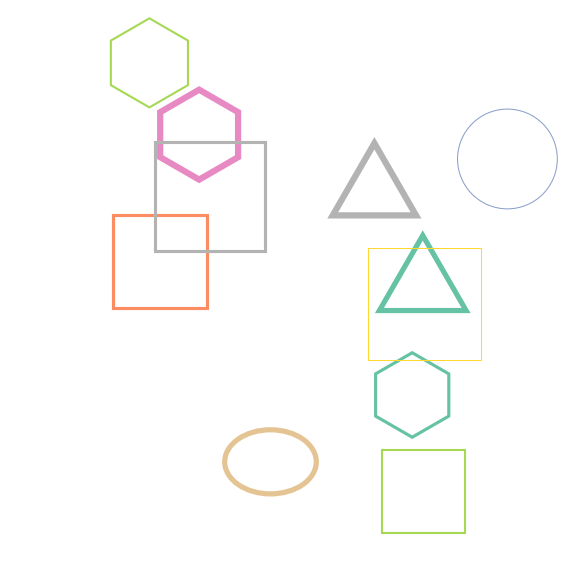[{"shape": "triangle", "thickness": 2.5, "radius": 0.43, "center": [0.732, 0.505]}, {"shape": "hexagon", "thickness": 1.5, "radius": 0.37, "center": [0.714, 0.315]}, {"shape": "square", "thickness": 1.5, "radius": 0.4, "center": [0.277, 0.546]}, {"shape": "circle", "thickness": 0.5, "radius": 0.43, "center": [0.879, 0.724]}, {"shape": "hexagon", "thickness": 3, "radius": 0.39, "center": [0.345, 0.766]}, {"shape": "square", "thickness": 1, "radius": 0.36, "center": [0.734, 0.148]}, {"shape": "hexagon", "thickness": 1, "radius": 0.39, "center": [0.259, 0.89]}, {"shape": "square", "thickness": 0.5, "radius": 0.49, "center": [0.735, 0.473]}, {"shape": "oval", "thickness": 2.5, "radius": 0.4, "center": [0.468, 0.199]}, {"shape": "triangle", "thickness": 3, "radius": 0.42, "center": [0.648, 0.668]}, {"shape": "square", "thickness": 1.5, "radius": 0.48, "center": [0.364, 0.659]}]